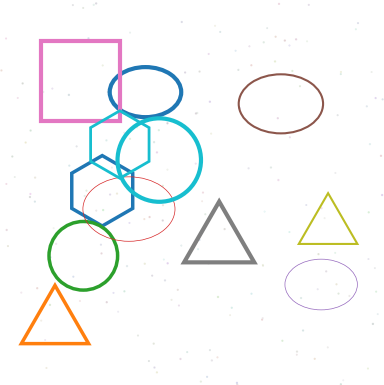[{"shape": "hexagon", "thickness": 2.5, "radius": 0.46, "center": [0.266, 0.504]}, {"shape": "oval", "thickness": 3, "radius": 0.46, "center": [0.378, 0.761]}, {"shape": "triangle", "thickness": 2.5, "radius": 0.5, "center": [0.143, 0.158]}, {"shape": "circle", "thickness": 2.5, "radius": 0.45, "center": [0.216, 0.336]}, {"shape": "oval", "thickness": 0.5, "radius": 0.6, "center": [0.335, 0.457]}, {"shape": "oval", "thickness": 0.5, "radius": 0.47, "center": [0.834, 0.261]}, {"shape": "oval", "thickness": 1.5, "radius": 0.55, "center": [0.73, 0.73]}, {"shape": "square", "thickness": 3, "radius": 0.52, "center": [0.209, 0.79]}, {"shape": "triangle", "thickness": 3, "radius": 0.53, "center": [0.569, 0.371]}, {"shape": "triangle", "thickness": 1.5, "radius": 0.44, "center": [0.852, 0.41]}, {"shape": "circle", "thickness": 3, "radius": 0.54, "center": [0.414, 0.584]}, {"shape": "hexagon", "thickness": 2, "radius": 0.44, "center": [0.311, 0.625]}]